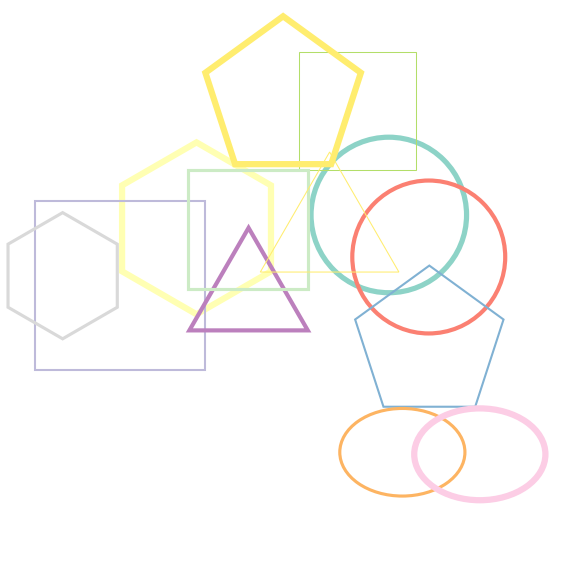[{"shape": "circle", "thickness": 2.5, "radius": 0.67, "center": [0.673, 0.627]}, {"shape": "hexagon", "thickness": 3, "radius": 0.74, "center": [0.34, 0.604]}, {"shape": "square", "thickness": 1, "radius": 0.73, "center": [0.208, 0.505]}, {"shape": "circle", "thickness": 2, "radius": 0.66, "center": [0.742, 0.554]}, {"shape": "pentagon", "thickness": 1, "radius": 0.68, "center": [0.743, 0.404]}, {"shape": "oval", "thickness": 1.5, "radius": 0.54, "center": [0.697, 0.216]}, {"shape": "square", "thickness": 0.5, "radius": 0.51, "center": [0.619, 0.807]}, {"shape": "oval", "thickness": 3, "radius": 0.57, "center": [0.831, 0.212]}, {"shape": "hexagon", "thickness": 1.5, "radius": 0.55, "center": [0.108, 0.522]}, {"shape": "triangle", "thickness": 2, "radius": 0.59, "center": [0.43, 0.486]}, {"shape": "square", "thickness": 1.5, "radius": 0.52, "center": [0.429, 0.602]}, {"shape": "triangle", "thickness": 0.5, "radius": 0.69, "center": [0.571, 0.597]}, {"shape": "pentagon", "thickness": 3, "radius": 0.71, "center": [0.49, 0.829]}]